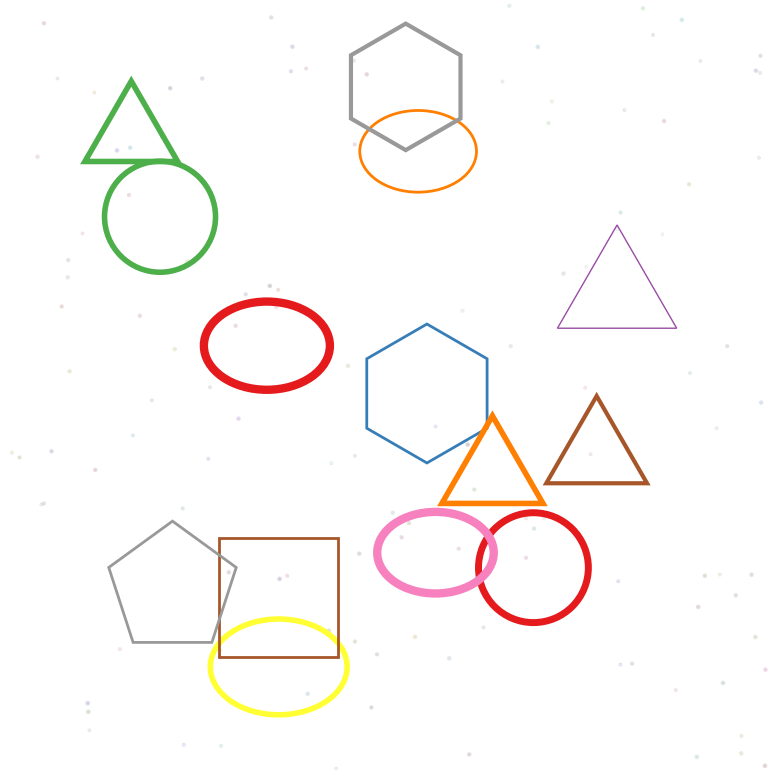[{"shape": "circle", "thickness": 2.5, "radius": 0.36, "center": [0.693, 0.263]}, {"shape": "oval", "thickness": 3, "radius": 0.41, "center": [0.347, 0.551]}, {"shape": "hexagon", "thickness": 1, "radius": 0.45, "center": [0.554, 0.489]}, {"shape": "triangle", "thickness": 2, "radius": 0.35, "center": [0.17, 0.825]}, {"shape": "circle", "thickness": 2, "radius": 0.36, "center": [0.208, 0.719]}, {"shape": "triangle", "thickness": 0.5, "radius": 0.45, "center": [0.801, 0.618]}, {"shape": "oval", "thickness": 1, "radius": 0.38, "center": [0.543, 0.803]}, {"shape": "triangle", "thickness": 2, "radius": 0.38, "center": [0.64, 0.384]}, {"shape": "oval", "thickness": 2, "radius": 0.44, "center": [0.362, 0.134]}, {"shape": "square", "thickness": 1, "radius": 0.39, "center": [0.362, 0.224]}, {"shape": "triangle", "thickness": 1.5, "radius": 0.38, "center": [0.775, 0.41]}, {"shape": "oval", "thickness": 3, "radius": 0.38, "center": [0.566, 0.282]}, {"shape": "hexagon", "thickness": 1.5, "radius": 0.41, "center": [0.527, 0.887]}, {"shape": "pentagon", "thickness": 1, "radius": 0.44, "center": [0.224, 0.236]}]